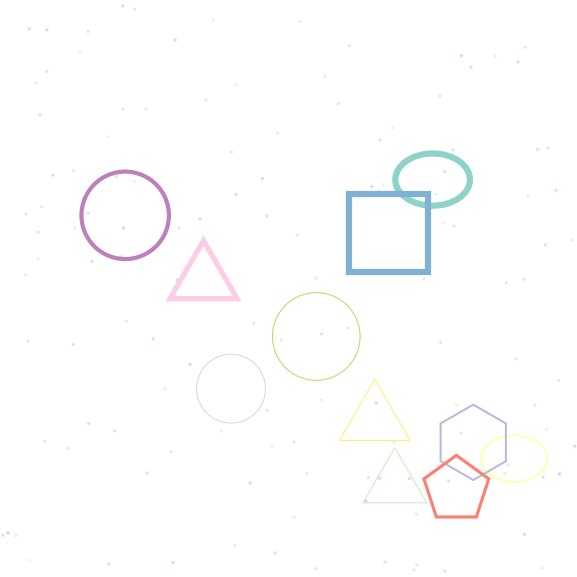[{"shape": "oval", "thickness": 3, "radius": 0.32, "center": [0.749, 0.688]}, {"shape": "oval", "thickness": 1, "radius": 0.29, "center": [0.89, 0.205]}, {"shape": "hexagon", "thickness": 1, "radius": 0.33, "center": [0.82, 0.233]}, {"shape": "pentagon", "thickness": 1.5, "radius": 0.29, "center": [0.79, 0.152]}, {"shape": "square", "thickness": 3, "radius": 0.34, "center": [0.673, 0.596]}, {"shape": "circle", "thickness": 0.5, "radius": 0.38, "center": [0.548, 0.416]}, {"shape": "triangle", "thickness": 2.5, "radius": 0.34, "center": [0.352, 0.516]}, {"shape": "circle", "thickness": 0.5, "radius": 0.3, "center": [0.4, 0.326]}, {"shape": "circle", "thickness": 2, "radius": 0.38, "center": [0.217, 0.626]}, {"shape": "triangle", "thickness": 0.5, "radius": 0.32, "center": [0.684, 0.16]}, {"shape": "triangle", "thickness": 0.5, "radius": 0.35, "center": [0.649, 0.272]}]